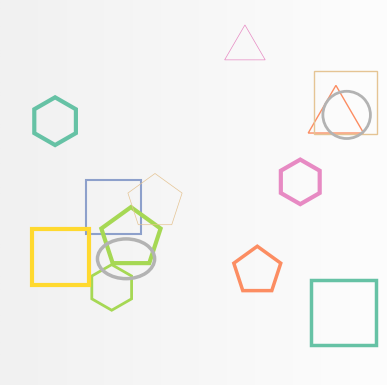[{"shape": "hexagon", "thickness": 3, "radius": 0.31, "center": [0.142, 0.685]}, {"shape": "square", "thickness": 2.5, "radius": 0.42, "center": [0.887, 0.188]}, {"shape": "pentagon", "thickness": 2.5, "radius": 0.32, "center": [0.664, 0.297]}, {"shape": "triangle", "thickness": 1, "radius": 0.41, "center": [0.867, 0.696]}, {"shape": "square", "thickness": 1.5, "radius": 0.35, "center": [0.293, 0.463]}, {"shape": "hexagon", "thickness": 3, "radius": 0.29, "center": [0.775, 0.528]}, {"shape": "triangle", "thickness": 0.5, "radius": 0.3, "center": [0.632, 0.875]}, {"shape": "pentagon", "thickness": 3, "radius": 0.4, "center": [0.338, 0.382]}, {"shape": "hexagon", "thickness": 2, "radius": 0.3, "center": [0.288, 0.253]}, {"shape": "square", "thickness": 3, "radius": 0.37, "center": [0.156, 0.332]}, {"shape": "pentagon", "thickness": 0.5, "radius": 0.37, "center": [0.4, 0.476]}, {"shape": "square", "thickness": 1, "radius": 0.41, "center": [0.891, 0.734]}, {"shape": "circle", "thickness": 2, "radius": 0.31, "center": [0.895, 0.702]}, {"shape": "oval", "thickness": 2.5, "radius": 0.37, "center": [0.325, 0.328]}]